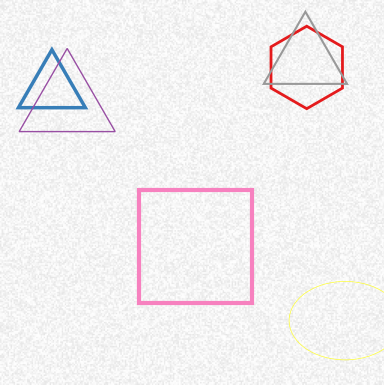[{"shape": "hexagon", "thickness": 2, "radius": 0.54, "center": [0.797, 0.825]}, {"shape": "triangle", "thickness": 2.5, "radius": 0.5, "center": [0.135, 0.771]}, {"shape": "triangle", "thickness": 1, "radius": 0.72, "center": [0.174, 0.73]}, {"shape": "oval", "thickness": 0.5, "radius": 0.73, "center": [0.896, 0.167]}, {"shape": "square", "thickness": 3, "radius": 0.73, "center": [0.508, 0.36]}, {"shape": "triangle", "thickness": 1.5, "radius": 0.62, "center": [0.793, 0.845]}]